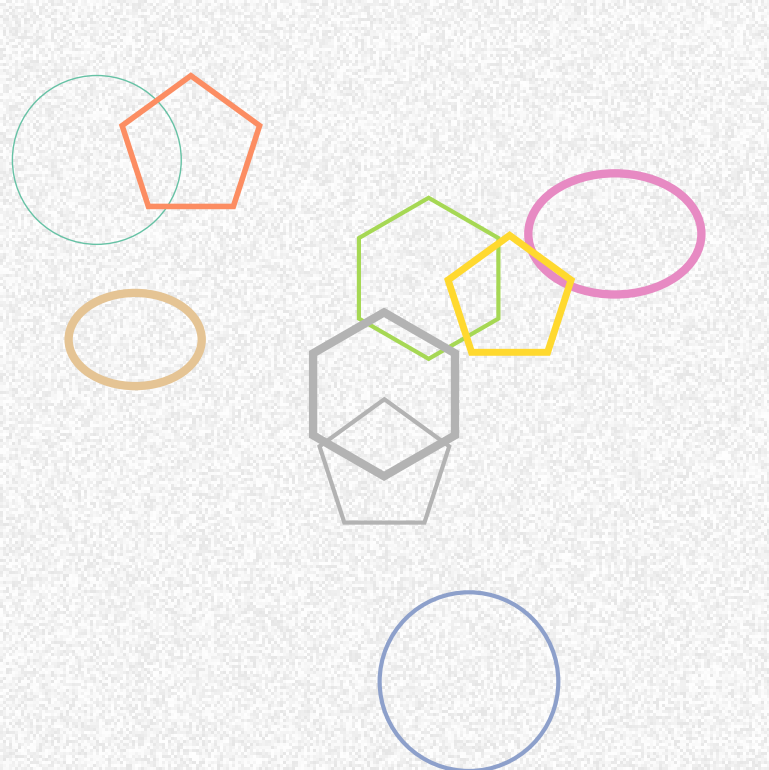[{"shape": "circle", "thickness": 0.5, "radius": 0.55, "center": [0.126, 0.792]}, {"shape": "pentagon", "thickness": 2, "radius": 0.47, "center": [0.248, 0.808]}, {"shape": "circle", "thickness": 1.5, "radius": 0.58, "center": [0.609, 0.115]}, {"shape": "oval", "thickness": 3, "radius": 0.56, "center": [0.799, 0.696]}, {"shape": "hexagon", "thickness": 1.5, "radius": 0.52, "center": [0.557, 0.639]}, {"shape": "pentagon", "thickness": 2.5, "radius": 0.42, "center": [0.662, 0.61]}, {"shape": "oval", "thickness": 3, "radius": 0.43, "center": [0.176, 0.559]}, {"shape": "pentagon", "thickness": 1.5, "radius": 0.44, "center": [0.499, 0.393]}, {"shape": "hexagon", "thickness": 3, "radius": 0.53, "center": [0.499, 0.488]}]